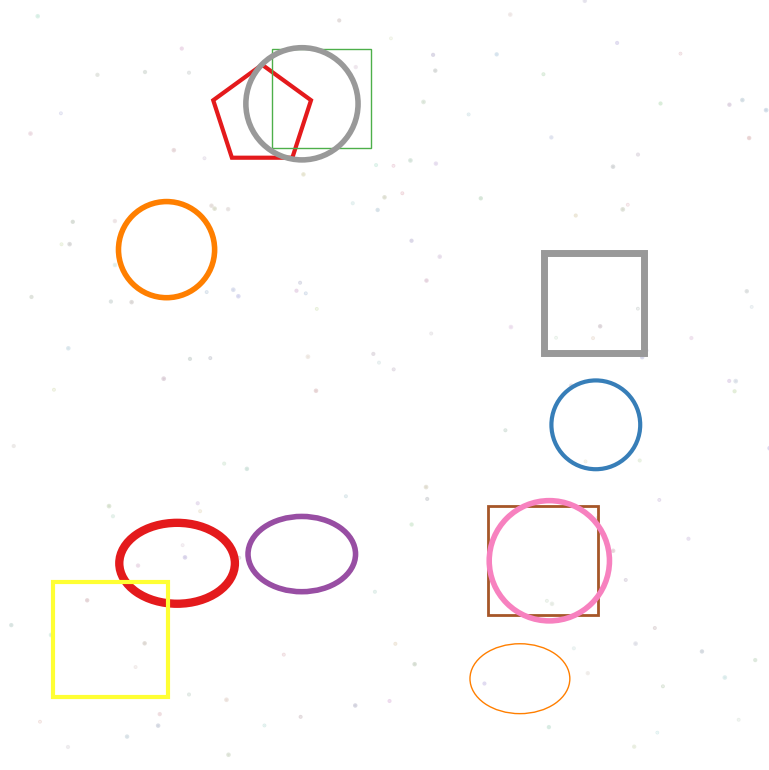[{"shape": "oval", "thickness": 3, "radius": 0.38, "center": [0.23, 0.268]}, {"shape": "pentagon", "thickness": 1.5, "radius": 0.33, "center": [0.34, 0.849]}, {"shape": "circle", "thickness": 1.5, "radius": 0.29, "center": [0.774, 0.448]}, {"shape": "square", "thickness": 0.5, "radius": 0.32, "center": [0.417, 0.873]}, {"shape": "oval", "thickness": 2, "radius": 0.35, "center": [0.392, 0.28]}, {"shape": "oval", "thickness": 0.5, "radius": 0.32, "center": [0.675, 0.119]}, {"shape": "circle", "thickness": 2, "radius": 0.31, "center": [0.216, 0.676]}, {"shape": "square", "thickness": 1.5, "radius": 0.37, "center": [0.143, 0.17]}, {"shape": "square", "thickness": 1, "radius": 0.35, "center": [0.705, 0.272]}, {"shape": "circle", "thickness": 2, "radius": 0.39, "center": [0.713, 0.272]}, {"shape": "circle", "thickness": 2, "radius": 0.36, "center": [0.392, 0.865]}, {"shape": "square", "thickness": 2.5, "radius": 0.32, "center": [0.771, 0.607]}]